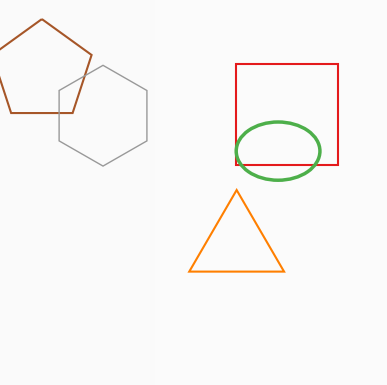[{"shape": "square", "thickness": 1.5, "radius": 0.66, "center": [0.742, 0.703]}, {"shape": "oval", "thickness": 2.5, "radius": 0.54, "center": [0.718, 0.607]}, {"shape": "triangle", "thickness": 1.5, "radius": 0.71, "center": [0.611, 0.365]}, {"shape": "pentagon", "thickness": 1.5, "radius": 0.67, "center": [0.108, 0.816]}, {"shape": "hexagon", "thickness": 1, "radius": 0.65, "center": [0.266, 0.699]}]